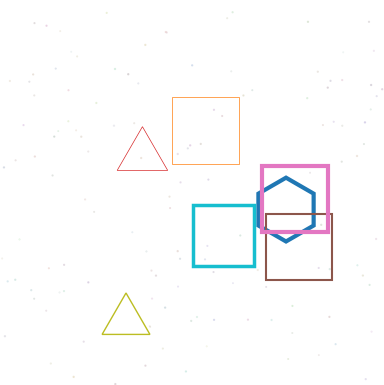[{"shape": "hexagon", "thickness": 3, "radius": 0.41, "center": [0.743, 0.456]}, {"shape": "square", "thickness": 0.5, "radius": 0.43, "center": [0.534, 0.661]}, {"shape": "triangle", "thickness": 0.5, "radius": 0.38, "center": [0.37, 0.595]}, {"shape": "square", "thickness": 1.5, "radius": 0.43, "center": [0.776, 0.358]}, {"shape": "square", "thickness": 3, "radius": 0.43, "center": [0.765, 0.482]}, {"shape": "triangle", "thickness": 1, "radius": 0.36, "center": [0.327, 0.167]}, {"shape": "square", "thickness": 2.5, "radius": 0.4, "center": [0.58, 0.389]}]